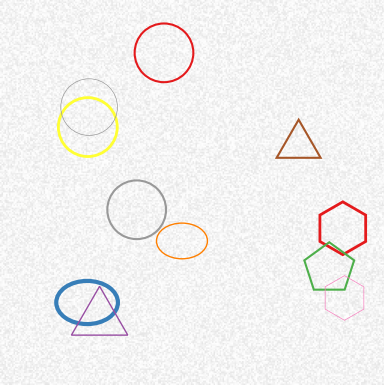[{"shape": "hexagon", "thickness": 2, "radius": 0.34, "center": [0.89, 0.407]}, {"shape": "circle", "thickness": 1.5, "radius": 0.38, "center": [0.426, 0.863]}, {"shape": "oval", "thickness": 3, "radius": 0.4, "center": [0.226, 0.214]}, {"shape": "pentagon", "thickness": 1.5, "radius": 0.34, "center": [0.855, 0.303]}, {"shape": "triangle", "thickness": 1, "radius": 0.42, "center": [0.259, 0.172]}, {"shape": "oval", "thickness": 1, "radius": 0.33, "center": [0.473, 0.374]}, {"shape": "circle", "thickness": 2, "radius": 0.38, "center": [0.228, 0.67]}, {"shape": "triangle", "thickness": 1.5, "radius": 0.33, "center": [0.776, 0.623]}, {"shape": "hexagon", "thickness": 0.5, "radius": 0.29, "center": [0.895, 0.226]}, {"shape": "circle", "thickness": 1.5, "radius": 0.38, "center": [0.355, 0.455]}, {"shape": "circle", "thickness": 0.5, "radius": 0.37, "center": [0.231, 0.722]}]